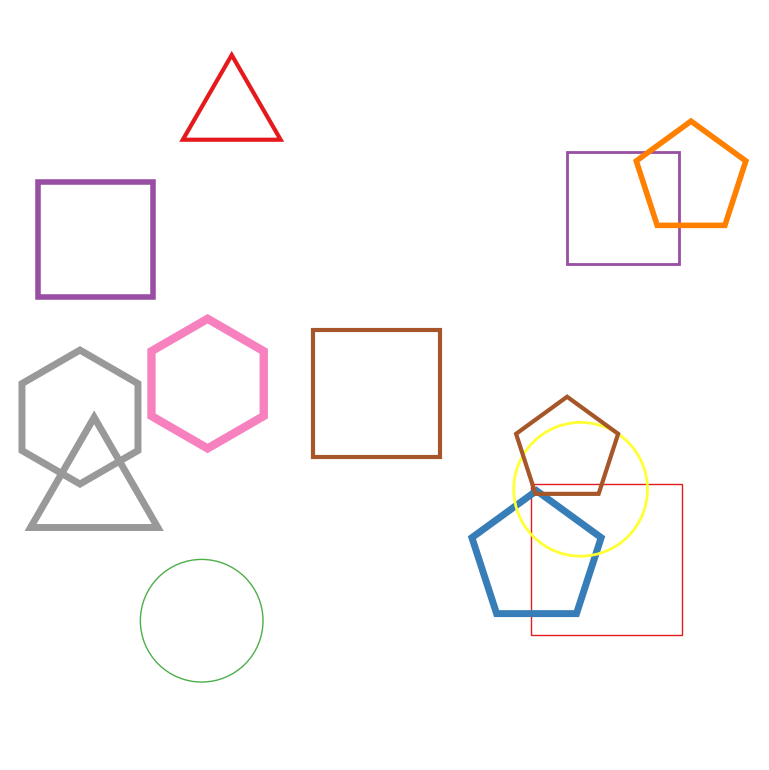[{"shape": "triangle", "thickness": 1.5, "radius": 0.37, "center": [0.301, 0.855]}, {"shape": "square", "thickness": 0.5, "radius": 0.49, "center": [0.788, 0.273]}, {"shape": "pentagon", "thickness": 2.5, "radius": 0.44, "center": [0.697, 0.274]}, {"shape": "circle", "thickness": 0.5, "radius": 0.4, "center": [0.262, 0.194]}, {"shape": "square", "thickness": 2, "radius": 0.37, "center": [0.124, 0.689]}, {"shape": "square", "thickness": 1, "radius": 0.36, "center": [0.809, 0.73]}, {"shape": "pentagon", "thickness": 2, "radius": 0.37, "center": [0.897, 0.768]}, {"shape": "circle", "thickness": 1, "radius": 0.43, "center": [0.754, 0.365]}, {"shape": "square", "thickness": 1.5, "radius": 0.41, "center": [0.489, 0.489]}, {"shape": "pentagon", "thickness": 1.5, "radius": 0.35, "center": [0.736, 0.415]}, {"shape": "hexagon", "thickness": 3, "radius": 0.42, "center": [0.27, 0.502]}, {"shape": "hexagon", "thickness": 2.5, "radius": 0.43, "center": [0.104, 0.458]}, {"shape": "triangle", "thickness": 2.5, "radius": 0.48, "center": [0.122, 0.363]}]